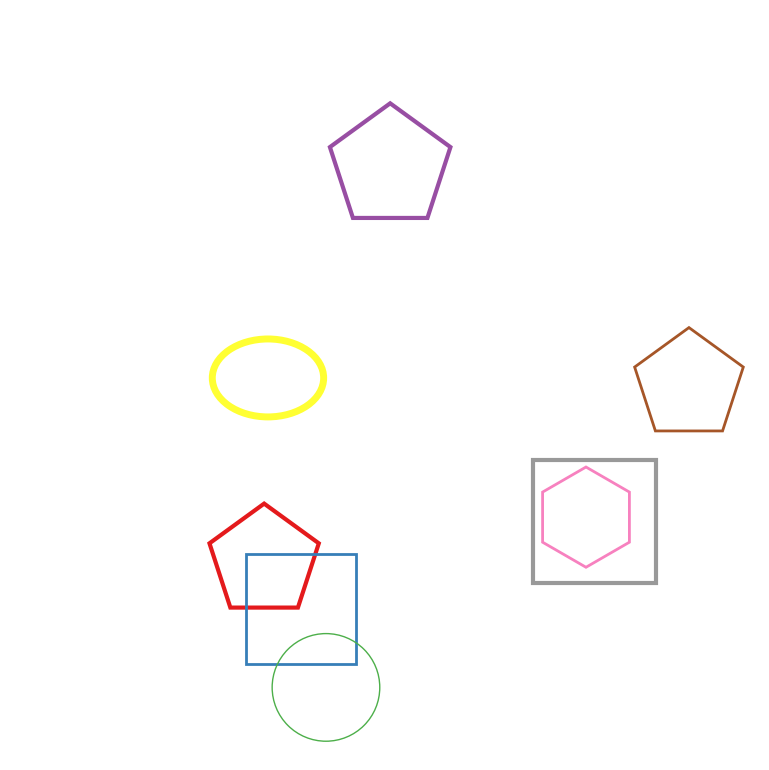[{"shape": "pentagon", "thickness": 1.5, "radius": 0.37, "center": [0.343, 0.271]}, {"shape": "square", "thickness": 1, "radius": 0.36, "center": [0.391, 0.209]}, {"shape": "circle", "thickness": 0.5, "radius": 0.35, "center": [0.423, 0.107]}, {"shape": "pentagon", "thickness": 1.5, "radius": 0.41, "center": [0.507, 0.784]}, {"shape": "oval", "thickness": 2.5, "radius": 0.36, "center": [0.348, 0.509]}, {"shape": "pentagon", "thickness": 1, "radius": 0.37, "center": [0.895, 0.5]}, {"shape": "hexagon", "thickness": 1, "radius": 0.33, "center": [0.761, 0.328]}, {"shape": "square", "thickness": 1.5, "radius": 0.4, "center": [0.772, 0.322]}]